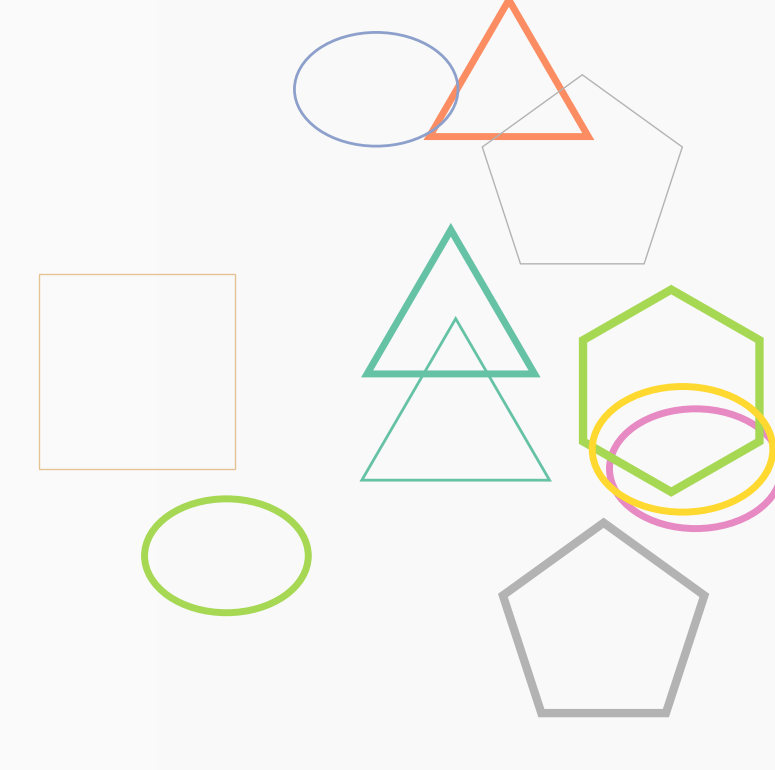[{"shape": "triangle", "thickness": 2.5, "radius": 0.62, "center": [0.582, 0.577]}, {"shape": "triangle", "thickness": 1, "radius": 0.7, "center": [0.588, 0.446]}, {"shape": "triangle", "thickness": 2.5, "radius": 0.59, "center": [0.657, 0.882]}, {"shape": "oval", "thickness": 1, "radius": 0.53, "center": [0.485, 0.884]}, {"shape": "oval", "thickness": 2.5, "radius": 0.56, "center": [0.898, 0.391]}, {"shape": "oval", "thickness": 2.5, "radius": 0.53, "center": [0.292, 0.278]}, {"shape": "hexagon", "thickness": 3, "radius": 0.66, "center": [0.866, 0.492]}, {"shape": "oval", "thickness": 2.5, "radius": 0.58, "center": [0.881, 0.416]}, {"shape": "square", "thickness": 0.5, "radius": 0.63, "center": [0.177, 0.518]}, {"shape": "pentagon", "thickness": 0.5, "radius": 0.68, "center": [0.751, 0.767]}, {"shape": "pentagon", "thickness": 3, "radius": 0.68, "center": [0.779, 0.184]}]